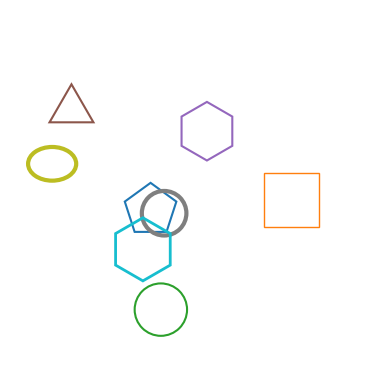[{"shape": "pentagon", "thickness": 1.5, "radius": 0.35, "center": [0.391, 0.455]}, {"shape": "square", "thickness": 1, "radius": 0.36, "center": [0.756, 0.48]}, {"shape": "circle", "thickness": 1.5, "radius": 0.34, "center": [0.418, 0.196]}, {"shape": "hexagon", "thickness": 1.5, "radius": 0.38, "center": [0.537, 0.659]}, {"shape": "triangle", "thickness": 1.5, "radius": 0.33, "center": [0.186, 0.715]}, {"shape": "circle", "thickness": 3, "radius": 0.29, "center": [0.426, 0.446]}, {"shape": "oval", "thickness": 3, "radius": 0.31, "center": [0.135, 0.575]}, {"shape": "hexagon", "thickness": 2, "radius": 0.41, "center": [0.371, 0.352]}]